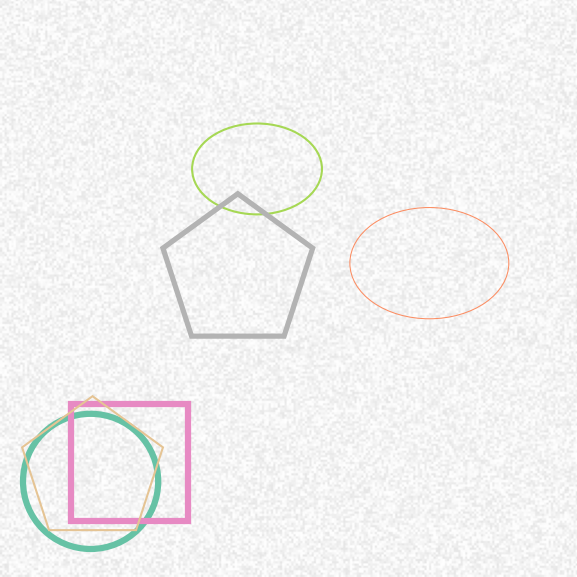[{"shape": "circle", "thickness": 3, "radius": 0.59, "center": [0.157, 0.166]}, {"shape": "oval", "thickness": 0.5, "radius": 0.69, "center": [0.743, 0.543]}, {"shape": "square", "thickness": 3, "radius": 0.51, "center": [0.224, 0.198]}, {"shape": "oval", "thickness": 1, "radius": 0.56, "center": [0.445, 0.707]}, {"shape": "pentagon", "thickness": 1, "radius": 0.64, "center": [0.16, 0.185]}, {"shape": "pentagon", "thickness": 2.5, "radius": 0.68, "center": [0.412, 0.527]}]